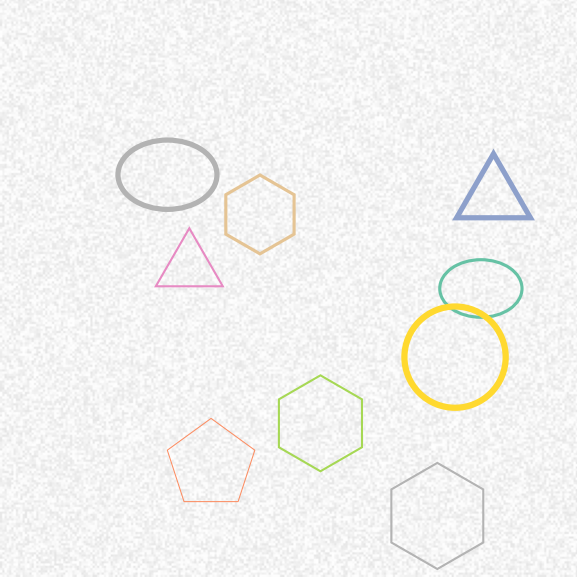[{"shape": "oval", "thickness": 1.5, "radius": 0.36, "center": [0.833, 0.5]}, {"shape": "pentagon", "thickness": 0.5, "radius": 0.4, "center": [0.365, 0.195]}, {"shape": "triangle", "thickness": 2.5, "radius": 0.37, "center": [0.855, 0.659]}, {"shape": "triangle", "thickness": 1, "radius": 0.33, "center": [0.328, 0.537]}, {"shape": "hexagon", "thickness": 1, "radius": 0.42, "center": [0.555, 0.266]}, {"shape": "circle", "thickness": 3, "radius": 0.44, "center": [0.788, 0.381]}, {"shape": "hexagon", "thickness": 1.5, "radius": 0.34, "center": [0.45, 0.628]}, {"shape": "hexagon", "thickness": 1, "radius": 0.46, "center": [0.757, 0.106]}, {"shape": "oval", "thickness": 2.5, "radius": 0.43, "center": [0.29, 0.697]}]